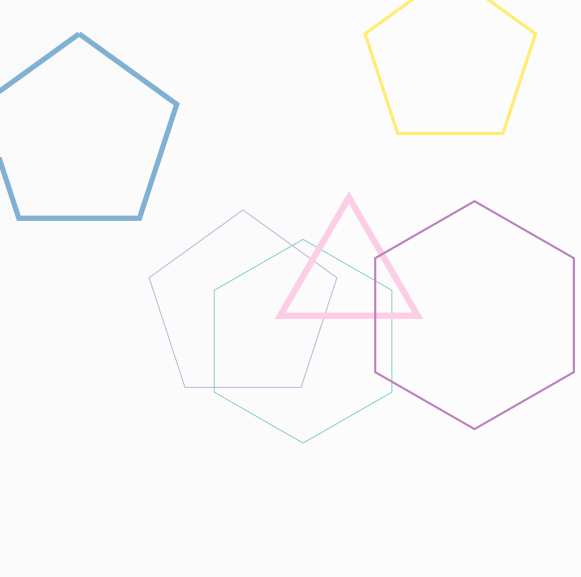[{"shape": "hexagon", "thickness": 0.5, "radius": 0.88, "center": [0.521, 0.408]}, {"shape": "pentagon", "thickness": 0.5, "radius": 0.85, "center": [0.418, 0.466]}, {"shape": "pentagon", "thickness": 2.5, "radius": 0.88, "center": [0.136, 0.764]}, {"shape": "triangle", "thickness": 3, "radius": 0.68, "center": [0.6, 0.521]}, {"shape": "hexagon", "thickness": 1, "radius": 0.99, "center": [0.816, 0.453]}, {"shape": "pentagon", "thickness": 1.5, "radius": 0.77, "center": [0.775, 0.893]}]